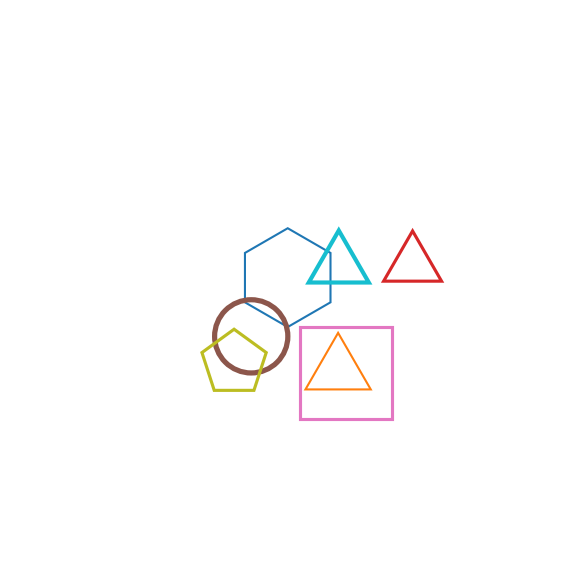[{"shape": "hexagon", "thickness": 1, "radius": 0.43, "center": [0.498, 0.518]}, {"shape": "triangle", "thickness": 1, "radius": 0.33, "center": [0.585, 0.357]}, {"shape": "triangle", "thickness": 1.5, "radius": 0.29, "center": [0.714, 0.541]}, {"shape": "circle", "thickness": 2.5, "radius": 0.32, "center": [0.435, 0.417]}, {"shape": "square", "thickness": 1.5, "radius": 0.4, "center": [0.6, 0.353]}, {"shape": "pentagon", "thickness": 1.5, "radius": 0.29, "center": [0.405, 0.371]}, {"shape": "triangle", "thickness": 2, "radius": 0.3, "center": [0.587, 0.54]}]